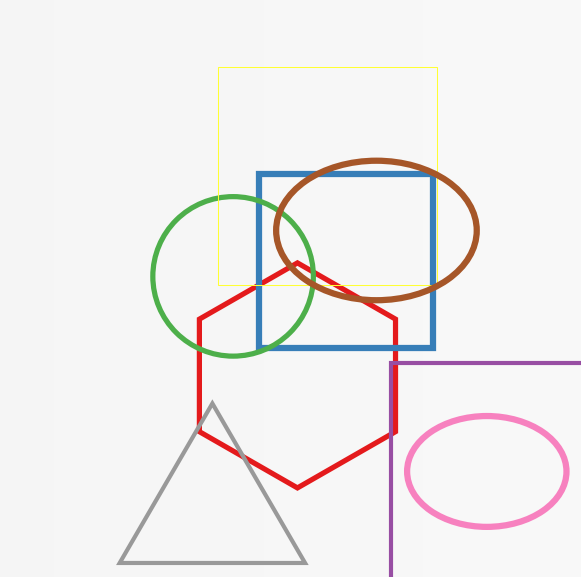[{"shape": "hexagon", "thickness": 2.5, "radius": 0.97, "center": [0.512, 0.349]}, {"shape": "square", "thickness": 3, "radius": 0.75, "center": [0.596, 0.547]}, {"shape": "circle", "thickness": 2.5, "radius": 0.69, "center": [0.401, 0.521]}, {"shape": "square", "thickness": 2, "radius": 1.0, "center": [0.873, 0.17]}, {"shape": "square", "thickness": 0.5, "radius": 0.94, "center": [0.563, 0.694]}, {"shape": "oval", "thickness": 3, "radius": 0.86, "center": [0.648, 0.6]}, {"shape": "oval", "thickness": 3, "radius": 0.69, "center": [0.838, 0.183]}, {"shape": "triangle", "thickness": 2, "radius": 0.92, "center": [0.365, 0.116]}]